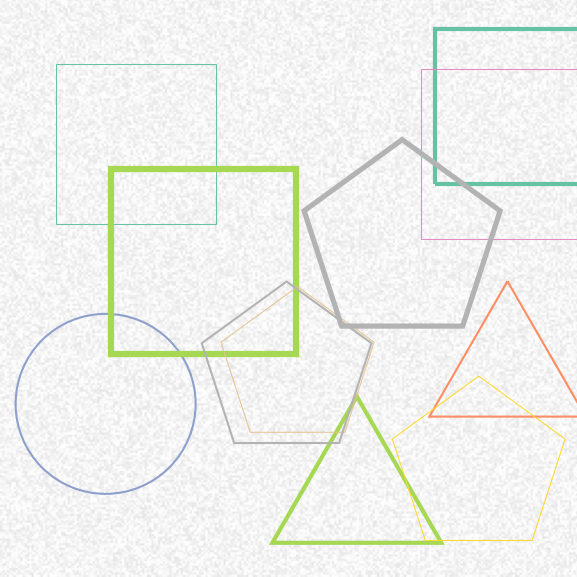[{"shape": "square", "thickness": 2, "radius": 0.67, "center": [0.888, 0.815]}, {"shape": "square", "thickness": 0.5, "radius": 0.7, "center": [0.236, 0.749]}, {"shape": "triangle", "thickness": 1, "radius": 0.78, "center": [0.879, 0.356]}, {"shape": "circle", "thickness": 1, "radius": 0.78, "center": [0.183, 0.3]}, {"shape": "square", "thickness": 0.5, "radius": 0.74, "center": [0.877, 0.732]}, {"shape": "triangle", "thickness": 2, "radius": 0.84, "center": [0.618, 0.144]}, {"shape": "square", "thickness": 3, "radius": 0.8, "center": [0.352, 0.546]}, {"shape": "pentagon", "thickness": 0.5, "radius": 0.79, "center": [0.829, 0.19]}, {"shape": "pentagon", "thickness": 0.5, "radius": 0.7, "center": [0.515, 0.363]}, {"shape": "pentagon", "thickness": 1, "radius": 0.77, "center": [0.496, 0.357]}, {"shape": "pentagon", "thickness": 2.5, "radius": 0.89, "center": [0.696, 0.579]}]